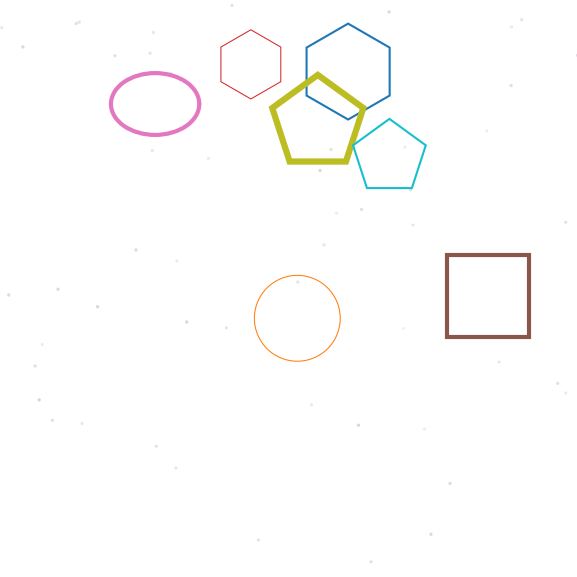[{"shape": "hexagon", "thickness": 1, "radius": 0.42, "center": [0.603, 0.875]}, {"shape": "circle", "thickness": 0.5, "radius": 0.37, "center": [0.515, 0.448]}, {"shape": "hexagon", "thickness": 0.5, "radius": 0.3, "center": [0.434, 0.888]}, {"shape": "square", "thickness": 2, "radius": 0.36, "center": [0.845, 0.487]}, {"shape": "oval", "thickness": 2, "radius": 0.38, "center": [0.269, 0.819]}, {"shape": "pentagon", "thickness": 3, "radius": 0.41, "center": [0.55, 0.786]}, {"shape": "pentagon", "thickness": 1, "radius": 0.33, "center": [0.674, 0.727]}]